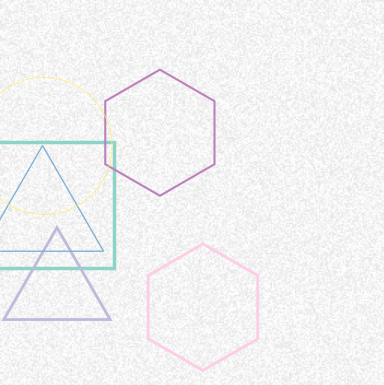[{"shape": "square", "thickness": 2.5, "radius": 0.82, "center": [0.133, 0.467]}, {"shape": "triangle", "thickness": 2, "radius": 0.8, "center": [0.148, 0.25]}, {"shape": "triangle", "thickness": 1, "radius": 0.91, "center": [0.111, 0.439]}, {"shape": "hexagon", "thickness": 2, "radius": 0.82, "center": [0.527, 0.202]}, {"shape": "hexagon", "thickness": 1.5, "radius": 0.82, "center": [0.415, 0.655]}, {"shape": "circle", "thickness": 0.5, "radius": 0.89, "center": [0.113, 0.621]}]